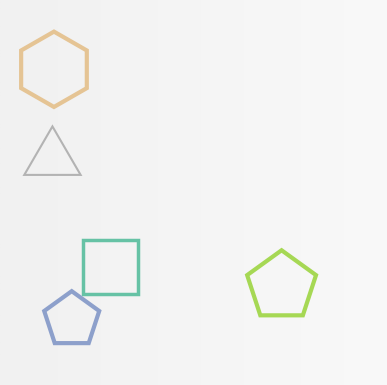[{"shape": "square", "thickness": 2.5, "radius": 0.35, "center": [0.285, 0.306]}, {"shape": "pentagon", "thickness": 3, "radius": 0.37, "center": [0.185, 0.169]}, {"shape": "pentagon", "thickness": 3, "radius": 0.47, "center": [0.727, 0.257]}, {"shape": "hexagon", "thickness": 3, "radius": 0.49, "center": [0.139, 0.82]}, {"shape": "triangle", "thickness": 1.5, "radius": 0.42, "center": [0.135, 0.588]}]